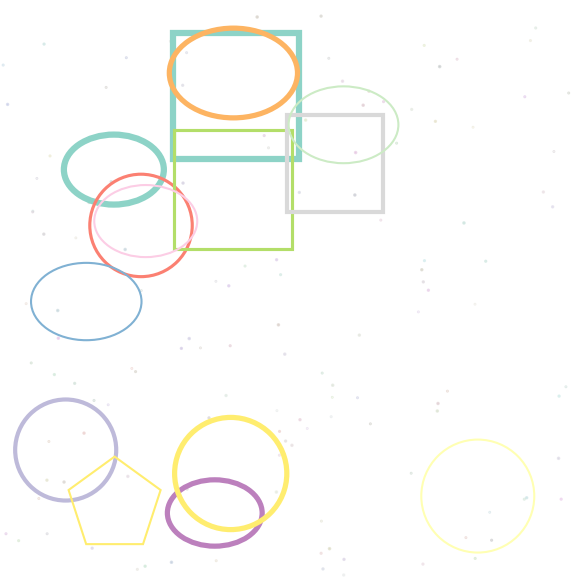[{"shape": "square", "thickness": 3, "radius": 0.55, "center": [0.409, 0.833]}, {"shape": "oval", "thickness": 3, "radius": 0.43, "center": [0.197, 0.705]}, {"shape": "circle", "thickness": 1, "radius": 0.49, "center": [0.827, 0.14]}, {"shape": "circle", "thickness": 2, "radius": 0.44, "center": [0.114, 0.22]}, {"shape": "circle", "thickness": 1.5, "radius": 0.44, "center": [0.244, 0.609]}, {"shape": "oval", "thickness": 1, "radius": 0.48, "center": [0.149, 0.477]}, {"shape": "oval", "thickness": 2.5, "radius": 0.55, "center": [0.404, 0.873]}, {"shape": "square", "thickness": 1.5, "radius": 0.51, "center": [0.404, 0.671]}, {"shape": "oval", "thickness": 1, "radius": 0.45, "center": [0.252, 0.616]}, {"shape": "square", "thickness": 2, "radius": 0.42, "center": [0.58, 0.716]}, {"shape": "oval", "thickness": 2.5, "radius": 0.41, "center": [0.372, 0.111]}, {"shape": "oval", "thickness": 1, "radius": 0.48, "center": [0.595, 0.783]}, {"shape": "circle", "thickness": 2.5, "radius": 0.49, "center": [0.4, 0.179]}, {"shape": "pentagon", "thickness": 1, "radius": 0.42, "center": [0.198, 0.125]}]